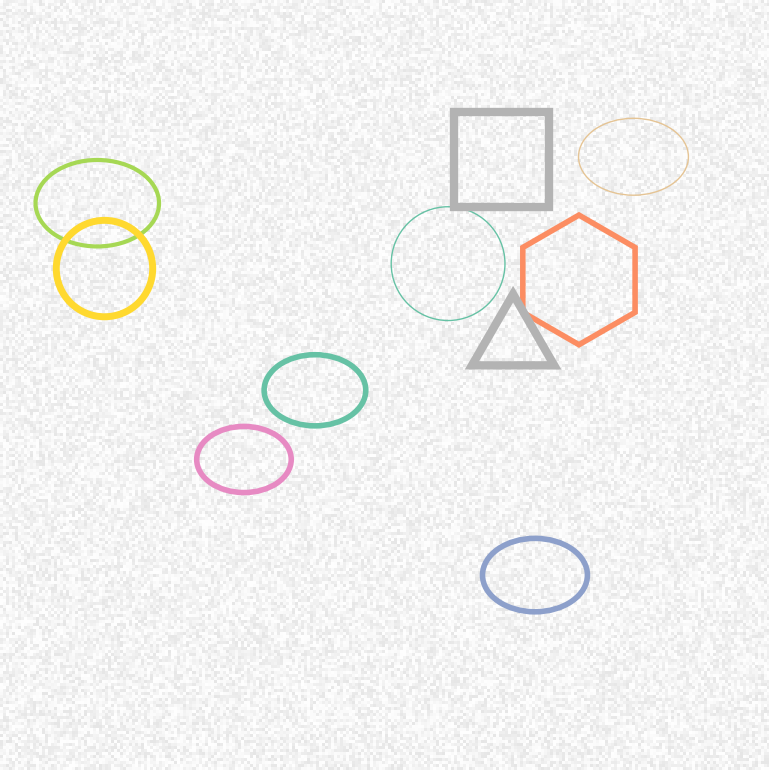[{"shape": "circle", "thickness": 0.5, "radius": 0.37, "center": [0.582, 0.658]}, {"shape": "oval", "thickness": 2, "radius": 0.33, "center": [0.409, 0.493]}, {"shape": "hexagon", "thickness": 2, "radius": 0.42, "center": [0.752, 0.636]}, {"shape": "oval", "thickness": 2, "radius": 0.34, "center": [0.695, 0.253]}, {"shape": "oval", "thickness": 2, "radius": 0.31, "center": [0.317, 0.403]}, {"shape": "oval", "thickness": 1.5, "radius": 0.4, "center": [0.126, 0.736]}, {"shape": "circle", "thickness": 2.5, "radius": 0.31, "center": [0.136, 0.651]}, {"shape": "oval", "thickness": 0.5, "radius": 0.36, "center": [0.823, 0.796]}, {"shape": "triangle", "thickness": 3, "radius": 0.31, "center": [0.666, 0.556]}, {"shape": "square", "thickness": 3, "radius": 0.31, "center": [0.651, 0.793]}]